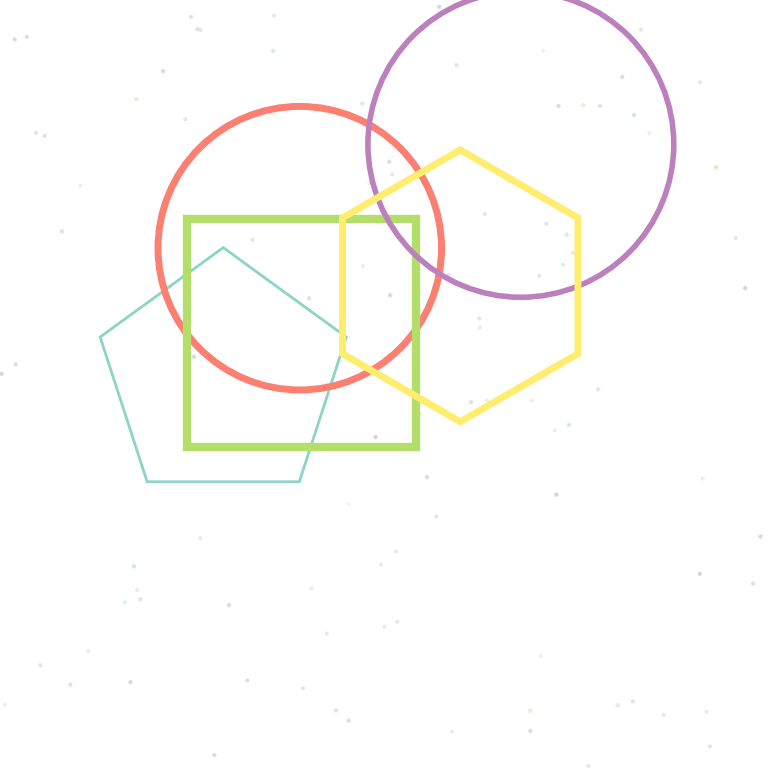[{"shape": "pentagon", "thickness": 1, "radius": 0.84, "center": [0.29, 0.51]}, {"shape": "circle", "thickness": 2.5, "radius": 0.92, "center": [0.389, 0.678]}, {"shape": "square", "thickness": 3, "radius": 0.74, "center": [0.391, 0.567]}, {"shape": "circle", "thickness": 2, "radius": 0.99, "center": [0.676, 0.813]}, {"shape": "hexagon", "thickness": 2.5, "radius": 0.88, "center": [0.598, 0.629]}]